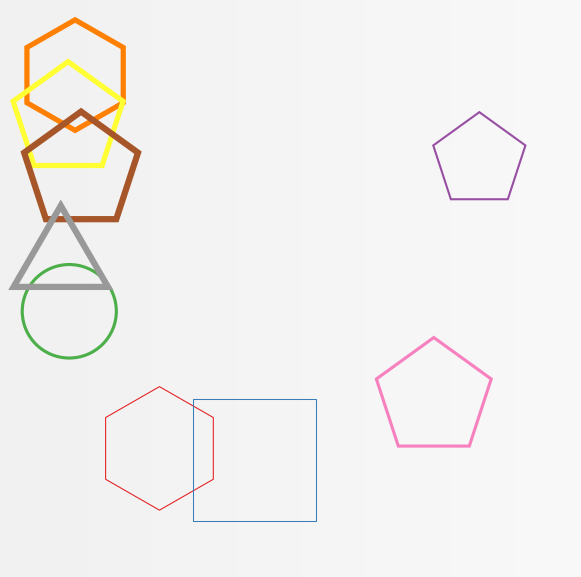[{"shape": "hexagon", "thickness": 0.5, "radius": 0.53, "center": [0.274, 0.223]}, {"shape": "square", "thickness": 0.5, "radius": 0.53, "center": [0.438, 0.202]}, {"shape": "circle", "thickness": 1.5, "radius": 0.4, "center": [0.119, 0.46]}, {"shape": "pentagon", "thickness": 1, "radius": 0.42, "center": [0.825, 0.722]}, {"shape": "hexagon", "thickness": 2.5, "radius": 0.48, "center": [0.129, 0.869]}, {"shape": "pentagon", "thickness": 2.5, "radius": 0.5, "center": [0.117, 0.793]}, {"shape": "pentagon", "thickness": 3, "radius": 0.51, "center": [0.139, 0.703]}, {"shape": "pentagon", "thickness": 1.5, "radius": 0.52, "center": [0.746, 0.311]}, {"shape": "triangle", "thickness": 3, "radius": 0.47, "center": [0.105, 0.549]}]